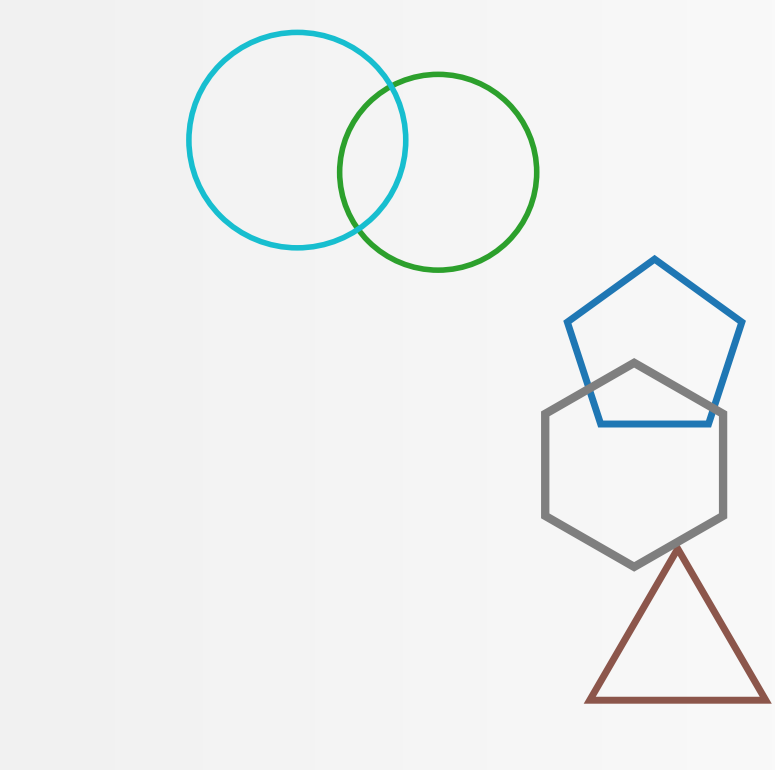[{"shape": "pentagon", "thickness": 2.5, "radius": 0.59, "center": [0.845, 0.545]}, {"shape": "circle", "thickness": 2, "radius": 0.64, "center": [0.565, 0.776]}, {"shape": "triangle", "thickness": 2.5, "radius": 0.66, "center": [0.875, 0.156]}, {"shape": "hexagon", "thickness": 3, "radius": 0.66, "center": [0.818, 0.396]}, {"shape": "circle", "thickness": 2, "radius": 0.7, "center": [0.384, 0.818]}]